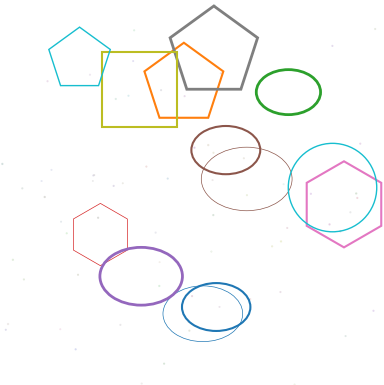[{"shape": "oval", "thickness": 1.5, "radius": 0.44, "center": [0.562, 0.203]}, {"shape": "oval", "thickness": 0.5, "radius": 0.52, "center": [0.527, 0.185]}, {"shape": "pentagon", "thickness": 1.5, "radius": 0.54, "center": [0.478, 0.781]}, {"shape": "oval", "thickness": 2, "radius": 0.42, "center": [0.749, 0.761]}, {"shape": "hexagon", "thickness": 0.5, "radius": 0.4, "center": [0.261, 0.391]}, {"shape": "oval", "thickness": 2, "radius": 0.54, "center": [0.367, 0.282]}, {"shape": "oval", "thickness": 0.5, "radius": 0.59, "center": [0.641, 0.535]}, {"shape": "oval", "thickness": 1.5, "radius": 0.45, "center": [0.587, 0.61]}, {"shape": "hexagon", "thickness": 1.5, "radius": 0.56, "center": [0.893, 0.469]}, {"shape": "pentagon", "thickness": 2, "radius": 0.6, "center": [0.555, 0.865]}, {"shape": "square", "thickness": 1.5, "radius": 0.49, "center": [0.363, 0.768]}, {"shape": "circle", "thickness": 1, "radius": 0.57, "center": [0.864, 0.513]}, {"shape": "pentagon", "thickness": 1, "radius": 0.42, "center": [0.207, 0.846]}]